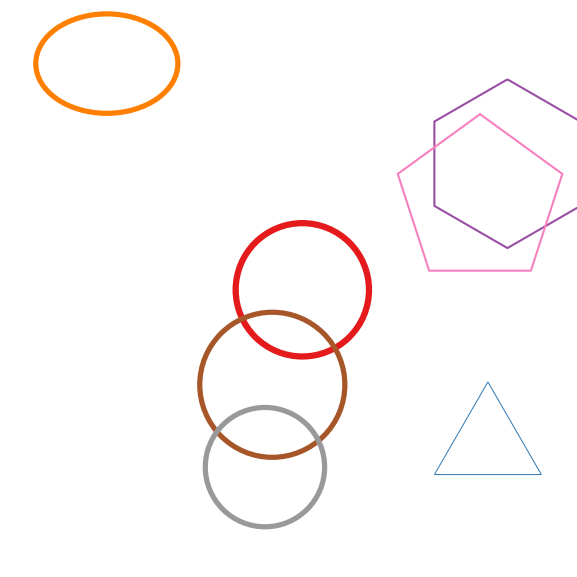[{"shape": "circle", "thickness": 3, "radius": 0.58, "center": [0.524, 0.497]}, {"shape": "triangle", "thickness": 0.5, "radius": 0.53, "center": [0.845, 0.231]}, {"shape": "hexagon", "thickness": 1, "radius": 0.73, "center": [0.879, 0.716]}, {"shape": "oval", "thickness": 2.5, "radius": 0.61, "center": [0.185, 0.889]}, {"shape": "circle", "thickness": 2.5, "radius": 0.63, "center": [0.472, 0.333]}, {"shape": "pentagon", "thickness": 1, "radius": 0.75, "center": [0.831, 0.652]}, {"shape": "circle", "thickness": 2.5, "radius": 0.52, "center": [0.459, 0.19]}]